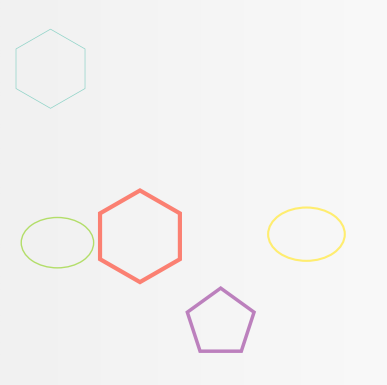[{"shape": "hexagon", "thickness": 0.5, "radius": 0.51, "center": [0.13, 0.821]}, {"shape": "hexagon", "thickness": 3, "radius": 0.59, "center": [0.361, 0.386]}, {"shape": "oval", "thickness": 1, "radius": 0.47, "center": [0.148, 0.37]}, {"shape": "pentagon", "thickness": 2.5, "radius": 0.45, "center": [0.57, 0.161]}, {"shape": "oval", "thickness": 1.5, "radius": 0.49, "center": [0.791, 0.392]}]